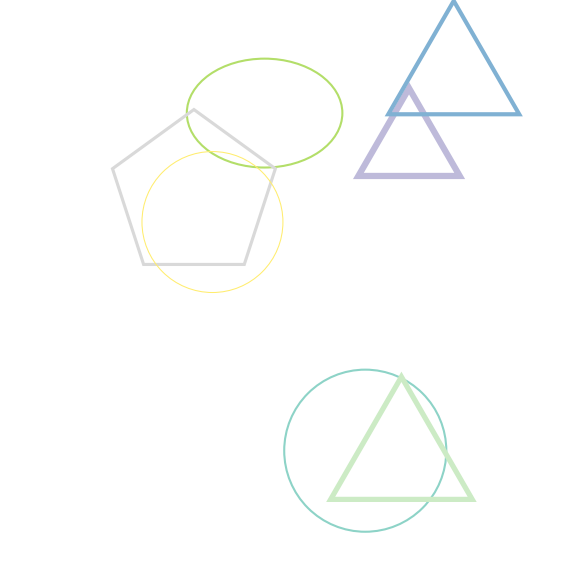[{"shape": "circle", "thickness": 1, "radius": 0.7, "center": [0.632, 0.219]}, {"shape": "triangle", "thickness": 3, "radius": 0.51, "center": [0.708, 0.745]}, {"shape": "triangle", "thickness": 2, "radius": 0.65, "center": [0.786, 0.867]}, {"shape": "oval", "thickness": 1, "radius": 0.67, "center": [0.458, 0.803]}, {"shape": "pentagon", "thickness": 1.5, "radius": 0.74, "center": [0.336, 0.661]}, {"shape": "triangle", "thickness": 2.5, "radius": 0.71, "center": [0.695, 0.205]}, {"shape": "circle", "thickness": 0.5, "radius": 0.61, "center": [0.368, 0.615]}]